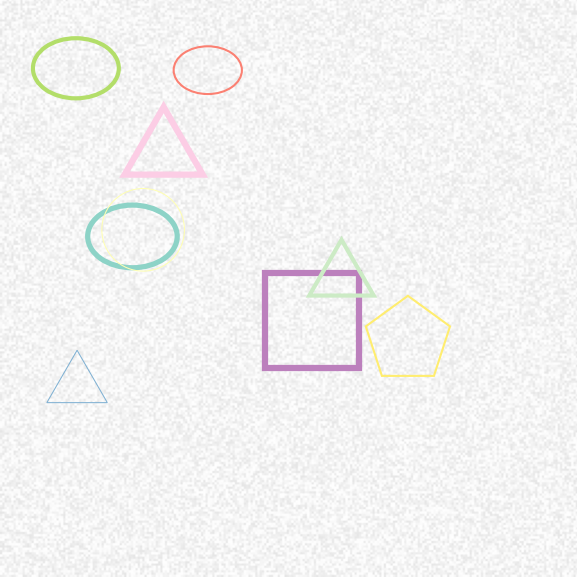[{"shape": "oval", "thickness": 2.5, "radius": 0.39, "center": [0.229, 0.59]}, {"shape": "circle", "thickness": 0.5, "radius": 0.36, "center": [0.248, 0.601]}, {"shape": "oval", "thickness": 1, "radius": 0.3, "center": [0.36, 0.878]}, {"shape": "triangle", "thickness": 0.5, "radius": 0.3, "center": [0.133, 0.332]}, {"shape": "oval", "thickness": 2, "radius": 0.37, "center": [0.131, 0.881]}, {"shape": "triangle", "thickness": 3, "radius": 0.39, "center": [0.283, 0.736]}, {"shape": "square", "thickness": 3, "radius": 0.41, "center": [0.541, 0.444]}, {"shape": "triangle", "thickness": 2, "radius": 0.32, "center": [0.591, 0.52]}, {"shape": "pentagon", "thickness": 1, "radius": 0.38, "center": [0.706, 0.41]}]